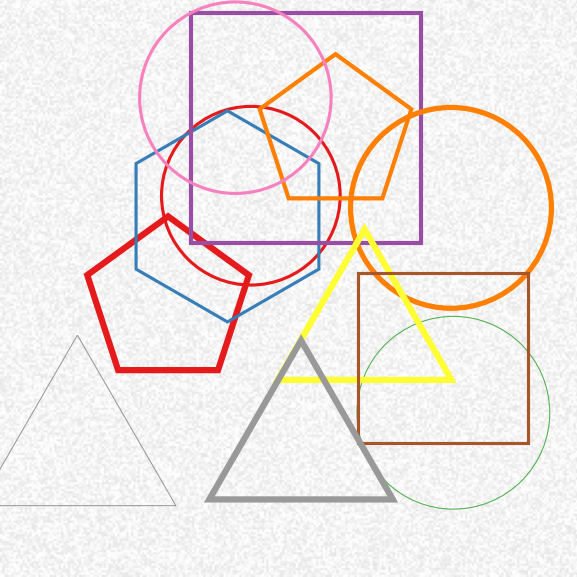[{"shape": "pentagon", "thickness": 3, "radius": 0.74, "center": [0.291, 0.477]}, {"shape": "circle", "thickness": 1.5, "radius": 0.77, "center": [0.434, 0.66]}, {"shape": "hexagon", "thickness": 1.5, "radius": 0.91, "center": [0.394, 0.624]}, {"shape": "circle", "thickness": 0.5, "radius": 0.83, "center": [0.785, 0.284]}, {"shape": "square", "thickness": 2, "radius": 1.0, "center": [0.53, 0.777]}, {"shape": "pentagon", "thickness": 2, "radius": 0.69, "center": [0.581, 0.767]}, {"shape": "circle", "thickness": 2.5, "radius": 0.87, "center": [0.781, 0.639]}, {"shape": "triangle", "thickness": 3, "radius": 0.87, "center": [0.631, 0.428]}, {"shape": "square", "thickness": 1.5, "radius": 0.74, "center": [0.768, 0.379]}, {"shape": "circle", "thickness": 1.5, "radius": 0.83, "center": [0.408, 0.83]}, {"shape": "triangle", "thickness": 0.5, "radius": 0.98, "center": [0.134, 0.222]}, {"shape": "triangle", "thickness": 3, "radius": 0.92, "center": [0.521, 0.226]}]